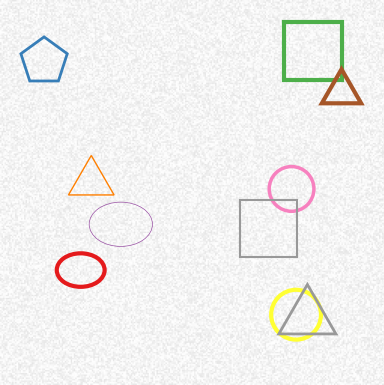[{"shape": "oval", "thickness": 3, "radius": 0.31, "center": [0.21, 0.299]}, {"shape": "pentagon", "thickness": 2, "radius": 0.32, "center": [0.114, 0.841]}, {"shape": "square", "thickness": 3, "radius": 0.38, "center": [0.813, 0.867]}, {"shape": "oval", "thickness": 0.5, "radius": 0.41, "center": [0.314, 0.417]}, {"shape": "triangle", "thickness": 1, "radius": 0.34, "center": [0.237, 0.528]}, {"shape": "circle", "thickness": 3, "radius": 0.32, "center": [0.769, 0.183]}, {"shape": "triangle", "thickness": 3, "radius": 0.29, "center": [0.887, 0.761]}, {"shape": "circle", "thickness": 2.5, "radius": 0.29, "center": [0.757, 0.509]}, {"shape": "triangle", "thickness": 2, "radius": 0.43, "center": [0.798, 0.175]}, {"shape": "square", "thickness": 1.5, "radius": 0.37, "center": [0.696, 0.407]}]